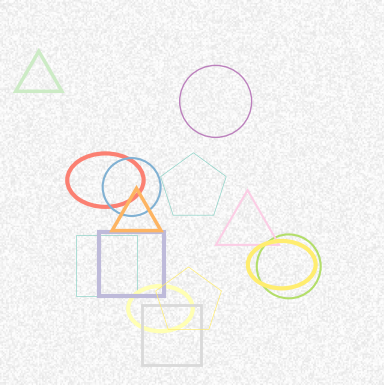[{"shape": "square", "thickness": 0.5, "radius": 0.39, "center": [0.277, 0.31]}, {"shape": "pentagon", "thickness": 0.5, "radius": 0.45, "center": [0.502, 0.514]}, {"shape": "oval", "thickness": 3, "radius": 0.42, "center": [0.417, 0.198]}, {"shape": "square", "thickness": 3, "radius": 0.42, "center": [0.342, 0.314]}, {"shape": "oval", "thickness": 3, "radius": 0.5, "center": [0.274, 0.532]}, {"shape": "circle", "thickness": 1.5, "radius": 0.38, "center": [0.342, 0.514]}, {"shape": "triangle", "thickness": 2.5, "radius": 0.37, "center": [0.355, 0.438]}, {"shape": "circle", "thickness": 1.5, "radius": 0.42, "center": [0.75, 0.308]}, {"shape": "triangle", "thickness": 1.5, "radius": 0.47, "center": [0.643, 0.411]}, {"shape": "square", "thickness": 2, "radius": 0.38, "center": [0.446, 0.13]}, {"shape": "circle", "thickness": 1, "radius": 0.47, "center": [0.56, 0.737]}, {"shape": "triangle", "thickness": 2.5, "radius": 0.35, "center": [0.101, 0.798]}, {"shape": "pentagon", "thickness": 0.5, "radius": 0.45, "center": [0.49, 0.217]}, {"shape": "oval", "thickness": 3, "radius": 0.44, "center": [0.732, 0.313]}]